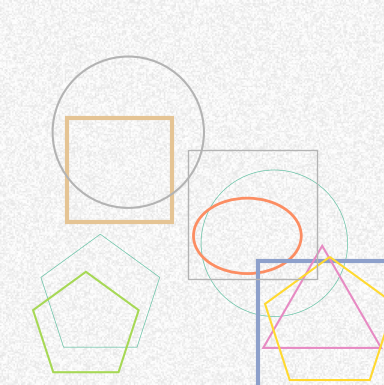[{"shape": "pentagon", "thickness": 0.5, "radius": 0.81, "center": [0.261, 0.229]}, {"shape": "circle", "thickness": 0.5, "radius": 0.95, "center": [0.713, 0.368]}, {"shape": "oval", "thickness": 2, "radius": 0.7, "center": [0.643, 0.387]}, {"shape": "square", "thickness": 3, "radius": 0.93, "center": [0.855, 0.136]}, {"shape": "triangle", "thickness": 1.5, "radius": 0.88, "center": [0.837, 0.185]}, {"shape": "pentagon", "thickness": 1.5, "radius": 0.72, "center": [0.223, 0.15]}, {"shape": "pentagon", "thickness": 1.5, "radius": 0.88, "center": [0.856, 0.156]}, {"shape": "square", "thickness": 3, "radius": 0.68, "center": [0.31, 0.558]}, {"shape": "circle", "thickness": 1.5, "radius": 0.98, "center": [0.333, 0.657]}, {"shape": "square", "thickness": 1, "radius": 0.84, "center": [0.655, 0.444]}]